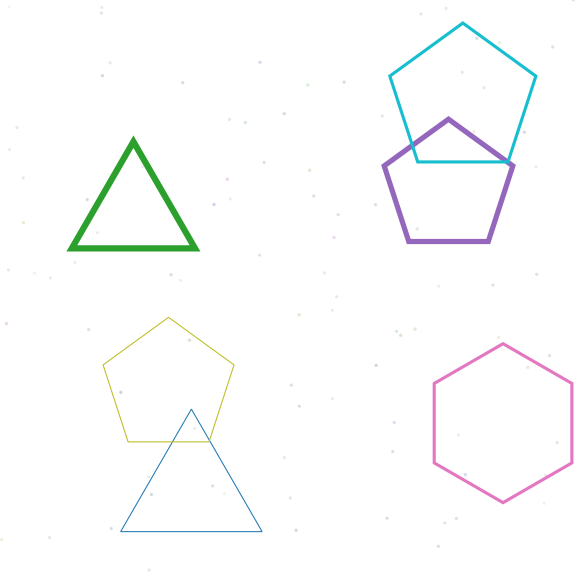[{"shape": "triangle", "thickness": 0.5, "radius": 0.71, "center": [0.331, 0.149]}, {"shape": "triangle", "thickness": 3, "radius": 0.62, "center": [0.231, 0.631]}, {"shape": "pentagon", "thickness": 2.5, "radius": 0.59, "center": [0.777, 0.676]}, {"shape": "hexagon", "thickness": 1.5, "radius": 0.69, "center": [0.871, 0.266]}, {"shape": "pentagon", "thickness": 0.5, "radius": 0.6, "center": [0.292, 0.33]}, {"shape": "pentagon", "thickness": 1.5, "radius": 0.66, "center": [0.801, 0.826]}]